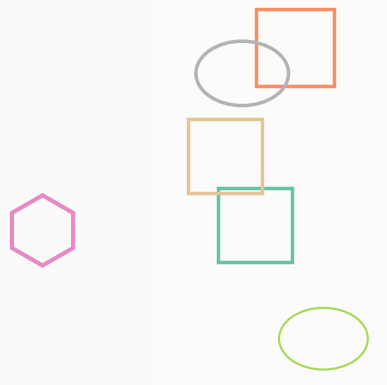[{"shape": "square", "thickness": 2.5, "radius": 0.48, "center": [0.659, 0.415]}, {"shape": "square", "thickness": 2.5, "radius": 0.5, "center": [0.762, 0.877]}, {"shape": "hexagon", "thickness": 3, "radius": 0.46, "center": [0.11, 0.401]}, {"shape": "oval", "thickness": 1.5, "radius": 0.57, "center": [0.835, 0.12]}, {"shape": "square", "thickness": 2.5, "radius": 0.48, "center": [0.582, 0.595]}, {"shape": "oval", "thickness": 2.5, "radius": 0.6, "center": [0.625, 0.809]}]